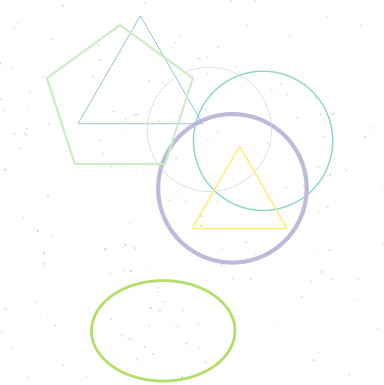[{"shape": "circle", "thickness": 1, "radius": 0.9, "center": [0.683, 0.634]}, {"shape": "circle", "thickness": 3, "radius": 0.96, "center": [0.604, 0.511]}, {"shape": "triangle", "thickness": 0.5, "radius": 0.93, "center": [0.364, 0.772]}, {"shape": "oval", "thickness": 2, "radius": 0.93, "center": [0.424, 0.141]}, {"shape": "circle", "thickness": 0.5, "radius": 0.81, "center": [0.544, 0.664]}, {"shape": "pentagon", "thickness": 1.5, "radius": 1.0, "center": [0.311, 0.736]}, {"shape": "triangle", "thickness": 1, "radius": 0.71, "center": [0.622, 0.478]}]